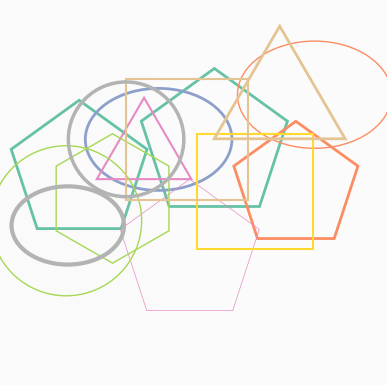[{"shape": "pentagon", "thickness": 2, "radius": 0.92, "center": [0.204, 0.555]}, {"shape": "pentagon", "thickness": 2, "radius": 0.99, "center": [0.553, 0.624]}, {"shape": "oval", "thickness": 1, "radius": 0.99, "center": [0.812, 0.754]}, {"shape": "pentagon", "thickness": 2, "radius": 0.84, "center": [0.764, 0.517]}, {"shape": "oval", "thickness": 2, "radius": 0.95, "center": [0.409, 0.638]}, {"shape": "pentagon", "thickness": 0.5, "radius": 0.94, "center": [0.49, 0.346]}, {"shape": "triangle", "thickness": 1.5, "radius": 0.7, "center": [0.372, 0.605]}, {"shape": "circle", "thickness": 1, "radius": 0.97, "center": [0.171, 0.427]}, {"shape": "hexagon", "thickness": 1, "radius": 0.84, "center": [0.29, 0.485]}, {"shape": "square", "thickness": 1.5, "radius": 0.75, "center": [0.658, 0.503]}, {"shape": "square", "thickness": 1.5, "radius": 0.79, "center": [0.483, 0.637]}, {"shape": "triangle", "thickness": 2, "radius": 0.98, "center": [0.722, 0.737]}, {"shape": "oval", "thickness": 3, "radius": 0.73, "center": [0.175, 0.414]}, {"shape": "circle", "thickness": 2.5, "radius": 0.75, "center": [0.325, 0.638]}]